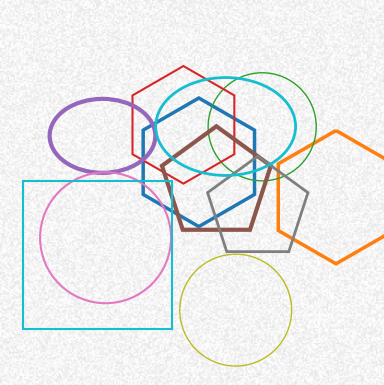[{"shape": "hexagon", "thickness": 2.5, "radius": 0.83, "center": [0.516, 0.578]}, {"shape": "hexagon", "thickness": 2.5, "radius": 0.87, "center": [0.873, 0.488]}, {"shape": "circle", "thickness": 1, "radius": 0.7, "center": [0.681, 0.671]}, {"shape": "hexagon", "thickness": 1.5, "radius": 0.76, "center": [0.476, 0.676]}, {"shape": "oval", "thickness": 3, "radius": 0.69, "center": [0.266, 0.647]}, {"shape": "pentagon", "thickness": 3, "radius": 0.74, "center": [0.562, 0.523]}, {"shape": "circle", "thickness": 1.5, "radius": 0.85, "center": [0.274, 0.382]}, {"shape": "pentagon", "thickness": 2, "radius": 0.69, "center": [0.67, 0.457]}, {"shape": "circle", "thickness": 1, "radius": 0.73, "center": [0.612, 0.195]}, {"shape": "square", "thickness": 1.5, "radius": 0.96, "center": [0.253, 0.338]}, {"shape": "oval", "thickness": 2, "radius": 0.91, "center": [0.586, 0.671]}]